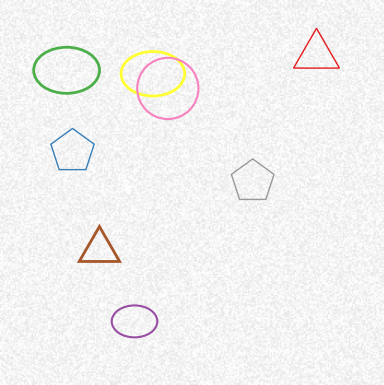[{"shape": "triangle", "thickness": 1, "radius": 0.34, "center": [0.822, 0.858]}, {"shape": "pentagon", "thickness": 1, "radius": 0.3, "center": [0.188, 0.607]}, {"shape": "oval", "thickness": 2, "radius": 0.43, "center": [0.173, 0.817]}, {"shape": "oval", "thickness": 1.5, "radius": 0.3, "center": [0.349, 0.165]}, {"shape": "oval", "thickness": 2, "radius": 0.41, "center": [0.397, 0.808]}, {"shape": "triangle", "thickness": 2, "radius": 0.3, "center": [0.258, 0.351]}, {"shape": "circle", "thickness": 1.5, "radius": 0.4, "center": [0.436, 0.77]}, {"shape": "pentagon", "thickness": 1, "radius": 0.29, "center": [0.656, 0.529]}]